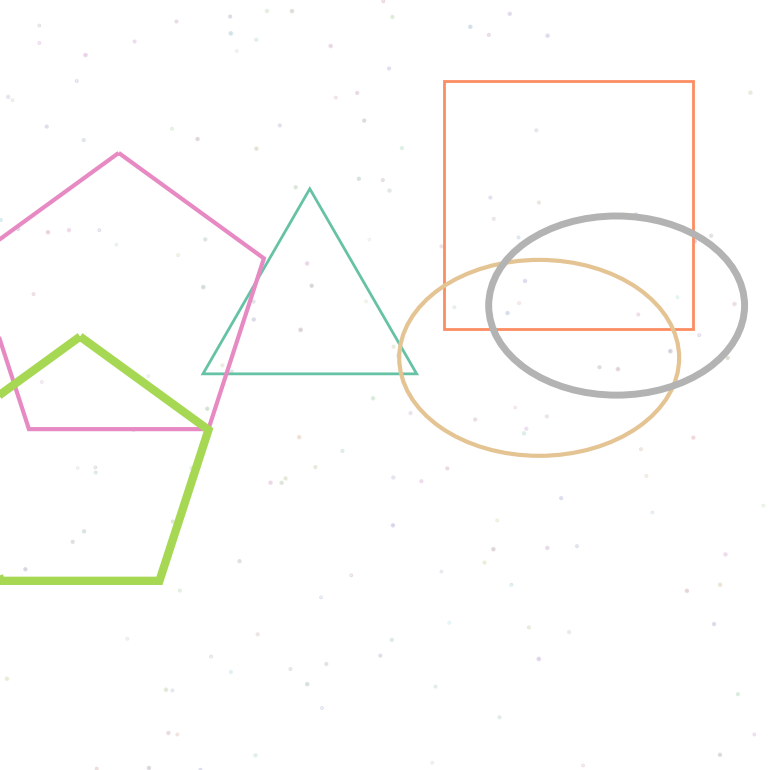[{"shape": "triangle", "thickness": 1, "radius": 0.8, "center": [0.402, 0.595]}, {"shape": "square", "thickness": 1, "radius": 0.81, "center": [0.738, 0.734]}, {"shape": "pentagon", "thickness": 1.5, "radius": 0.99, "center": [0.154, 0.603]}, {"shape": "pentagon", "thickness": 3, "radius": 0.88, "center": [0.104, 0.388]}, {"shape": "oval", "thickness": 1.5, "radius": 0.91, "center": [0.7, 0.535]}, {"shape": "oval", "thickness": 2.5, "radius": 0.83, "center": [0.801, 0.603]}]